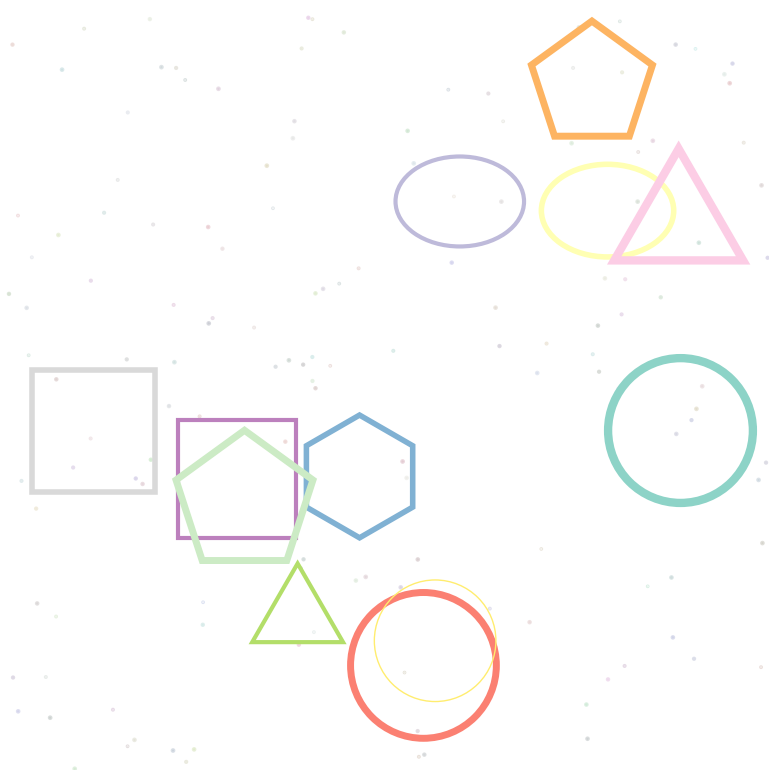[{"shape": "circle", "thickness": 3, "radius": 0.47, "center": [0.884, 0.441]}, {"shape": "oval", "thickness": 2, "radius": 0.43, "center": [0.789, 0.726]}, {"shape": "oval", "thickness": 1.5, "radius": 0.42, "center": [0.597, 0.738]}, {"shape": "circle", "thickness": 2.5, "radius": 0.47, "center": [0.55, 0.136]}, {"shape": "hexagon", "thickness": 2, "radius": 0.4, "center": [0.467, 0.381]}, {"shape": "pentagon", "thickness": 2.5, "radius": 0.41, "center": [0.769, 0.89]}, {"shape": "triangle", "thickness": 1.5, "radius": 0.34, "center": [0.387, 0.2]}, {"shape": "triangle", "thickness": 3, "radius": 0.48, "center": [0.881, 0.71]}, {"shape": "square", "thickness": 2, "radius": 0.4, "center": [0.122, 0.44]}, {"shape": "square", "thickness": 1.5, "radius": 0.38, "center": [0.308, 0.378]}, {"shape": "pentagon", "thickness": 2.5, "radius": 0.47, "center": [0.318, 0.348]}, {"shape": "circle", "thickness": 0.5, "radius": 0.39, "center": [0.565, 0.168]}]